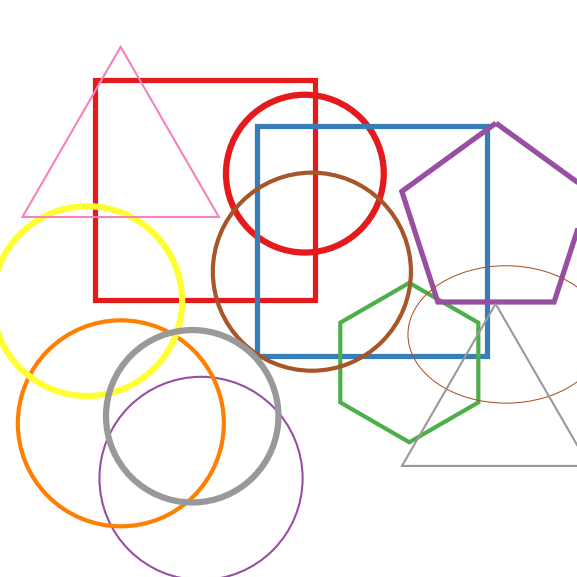[{"shape": "square", "thickness": 2.5, "radius": 0.95, "center": [0.355, 0.67]}, {"shape": "circle", "thickness": 3, "radius": 0.68, "center": [0.528, 0.698]}, {"shape": "square", "thickness": 2.5, "radius": 1.0, "center": [0.645, 0.582]}, {"shape": "hexagon", "thickness": 2, "radius": 0.69, "center": [0.709, 0.371]}, {"shape": "circle", "thickness": 1, "radius": 0.88, "center": [0.348, 0.171]}, {"shape": "pentagon", "thickness": 2.5, "radius": 0.86, "center": [0.859, 0.615]}, {"shape": "circle", "thickness": 2, "radius": 0.89, "center": [0.209, 0.266]}, {"shape": "circle", "thickness": 3, "radius": 0.82, "center": [0.151, 0.478]}, {"shape": "oval", "thickness": 0.5, "radius": 0.85, "center": [0.876, 0.42]}, {"shape": "circle", "thickness": 2, "radius": 0.86, "center": [0.54, 0.529]}, {"shape": "triangle", "thickness": 1, "radius": 0.98, "center": [0.209, 0.722]}, {"shape": "triangle", "thickness": 1, "radius": 0.94, "center": [0.858, 0.286]}, {"shape": "circle", "thickness": 3, "radius": 0.75, "center": [0.333, 0.278]}]